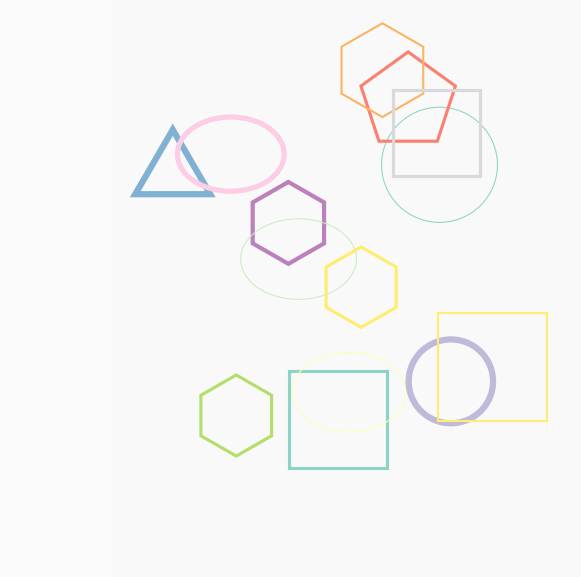[{"shape": "circle", "thickness": 0.5, "radius": 0.5, "center": [0.756, 0.714]}, {"shape": "square", "thickness": 1.5, "radius": 0.42, "center": [0.581, 0.273]}, {"shape": "oval", "thickness": 0.5, "radius": 0.49, "center": [0.6, 0.32]}, {"shape": "circle", "thickness": 3, "radius": 0.36, "center": [0.776, 0.339]}, {"shape": "pentagon", "thickness": 1.5, "radius": 0.43, "center": [0.702, 0.824]}, {"shape": "triangle", "thickness": 3, "radius": 0.37, "center": [0.297, 0.7]}, {"shape": "hexagon", "thickness": 1, "radius": 0.41, "center": [0.658, 0.878]}, {"shape": "hexagon", "thickness": 1.5, "radius": 0.35, "center": [0.406, 0.28]}, {"shape": "oval", "thickness": 2.5, "radius": 0.46, "center": [0.397, 0.732]}, {"shape": "square", "thickness": 1.5, "radius": 0.37, "center": [0.751, 0.768]}, {"shape": "hexagon", "thickness": 2, "radius": 0.35, "center": [0.496, 0.613]}, {"shape": "oval", "thickness": 0.5, "radius": 0.5, "center": [0.514, 0.551]}, {"shape": "hexagon", "thickness": 1.5, "radius": 0.35, "center": [0.621, 0.502]}, {"shape": "square", "thickness": 1, "radius": 0.47, "center": [0.848, 0.363]}]